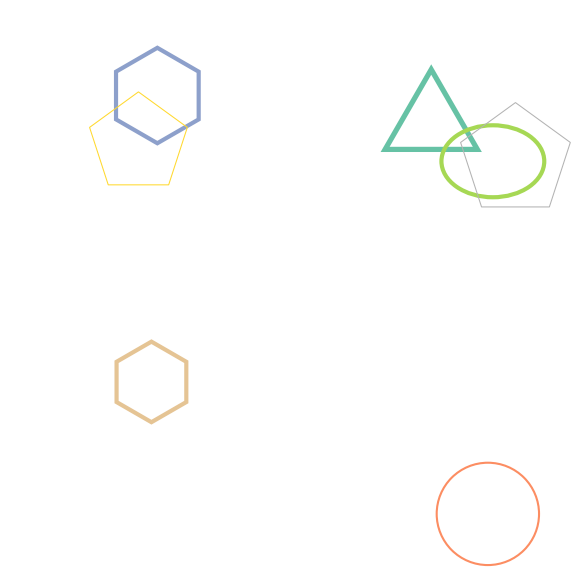[{"shape": "triangle", "thickness": 2.5, "radius": 0.46, "center": [0.747, 0.787]}, {"shape": "circle", "thickness": 1, "radius": 0.44, "center": [0.845, 0.109]}, {"shape": "hexagon", "thickness": 2, "radius": 0.41, "center": [0.272, 0.834]}, {"shape": "oval", "thickness": 2, "radius": 0.45, "center": [0.853, 0.72]}, {"shape": "pentagon", "thickness": 0.5, "radius": 0.44, "center": [0.24, 0.751]}, {"shape": "hexagon", "thickness": 2, "radius": 0.35, "center": [0.262, 0.338]}, {"shape": "pentagon", "thickness": 0.5, "radius": 0.5, "center": [0.893, 0.722]}]